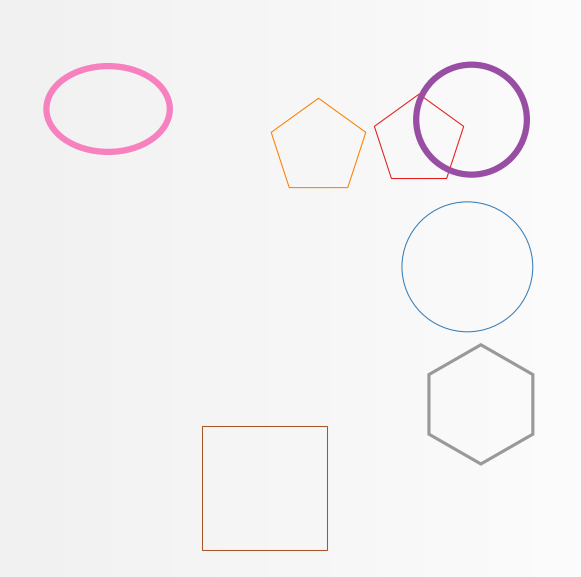[{"shape": "pentagon", "thickness": 0.5, "radius": 0.4, "center": [0.721, 0.755]}, {"shape": "circle", "thickness": 0.5, "radius": 0.56, "center": [0.804, 0.537]}, {"shape": "circle", "thickness": 3, "radius": 0.48, "center": [0.811, 0.792]}, {"shape": "pentagon", "thickness": 0.5, "radius": 0.43, "center": [0.548, 0.743]}, {"shape": "square", "thickness": 0.5, "radius": 0.54, "center": [0.456, 0.154]}, {"shape": "oval", "thickness": 3, "radius": 0.53, "center": [0.186, 0.81]}, {"shape": "hexagon", "thickness": 1.5, "radius": 0.52, "center": [0.827, 0.299]}]